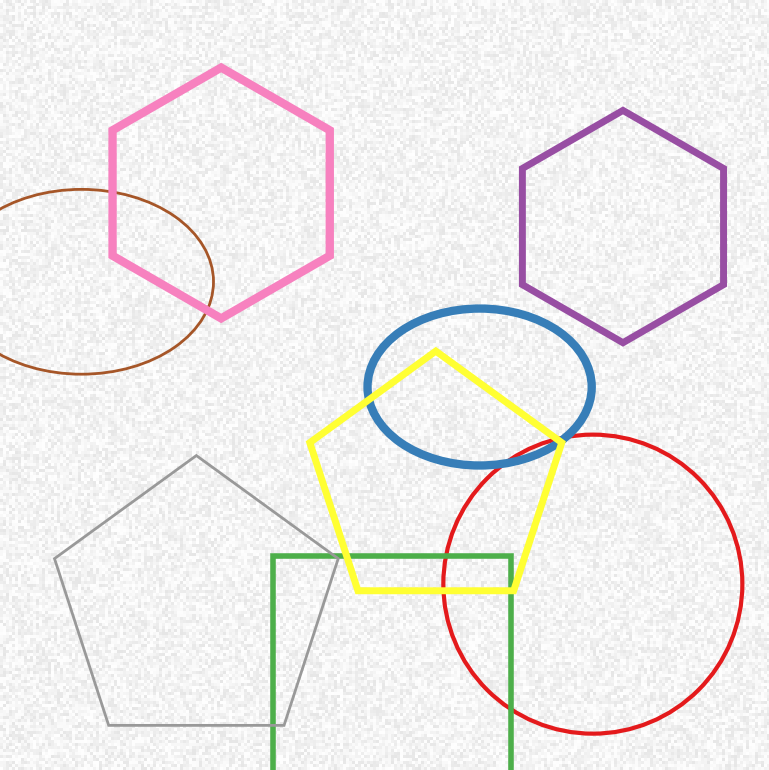[{"shape": "circle", "thickness": 1.5, "radius": 0.97, "center": [0.77, 0.241]}, {"shape": "oval", "thickness": 3, "radius": 0.73, "center": [0.623, 0.497]}, {"shape": "square", "thickness": 2, "radius": 0.77, "center": [0.509, 0.123]}, {"shape": "hexagon", "thickness": 2.5, "radius": 0.75, "center": [0.809, 0.706]}, {"shape": "pentagon", "thickness": 2.5, "radius": 0.86, "center": [0.566, 0.372]}, {"shape": "oval", "thickness": 1, "radius": 0.86, "center": [0.106, 0.634]}, {"shape": "hexagon", "thickness": 3, "radius": 0.81, "center": [0.287, 0.749]}, {"shape": "pentagon", "thickness": 1, "radius": 0.97, "center": [0.255, 0.215]}]